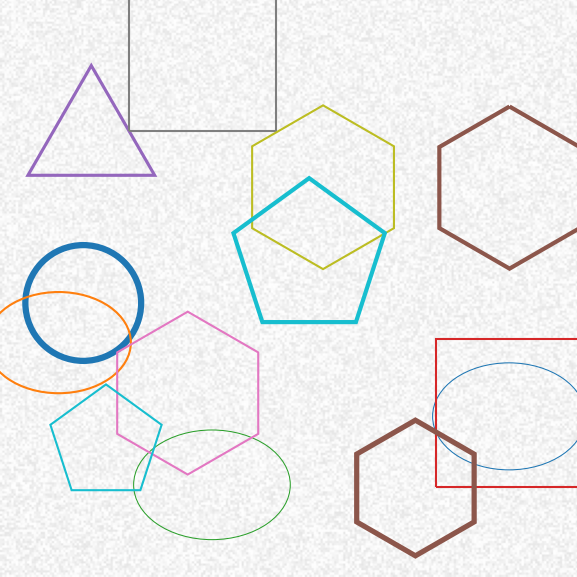[{"shape": "oval", "thickness": 0.5, "radius": 0.66, "center": [0.881, 0.278]}, {"shape": "circle", "thickness": 3, "radius": 0.5, "center": [0.144, 0.474]}, {"shape": "oval", "thickness": 1, "radius": 0.63, "center": [0.101, 0.406]}, {"shape": "oval", "thickness": 0.5, "radius": 0.68, "center": [0.367, 0.16]}, {"shape": "square", "thickness": 1, "radius": 0.64, "center": [0.884, 0.284]}, {"shape": "triangle", "thickness": 1.5, "radius": 0.63, "center": [0.158, 0.759]}, {"shape": "hexagon", "thickness": 2, "radius": 0.7, "center": [0.882, 0.674]}, {"shape": "hexagon", "thickness": 2.5, "radius": 0.59, "center": [0.719, 0.154]}, {"shape": "hexagon", "thickness": 1, "radius": 0.7, "center": [0.325, 0.318]}, {"shape": "square", "thickness": 1, "radius": 0.63, "center": [0.351, 0.899]}, {"shape": "hexagon", "thickness": 1, "radius": 0.71, "center": [0.559, 0.675]}, {"shape": "pentagon", "thickness": 1, "radius": 0.51, "center": [0.184, 0.232]}, {"shape": "pentagon", "thickness": 2, "radius": 0.69, "center": [0.535, 0.553]}]